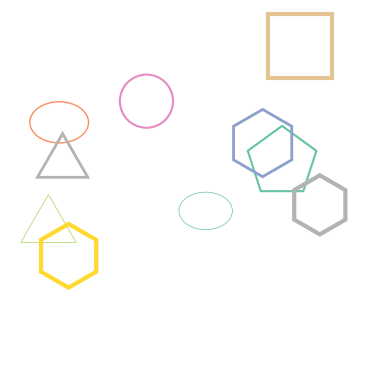[{"shape": "pentagon", "thickness": 1.5, "radius": 0.47, "center": [0.733, 0.579]}, {"shape": "oval", "thickness": 0.5, "radius": 0.35, "center": [0.534, 0.452]}, {"shape": "oval", "thickness": 1, "radius": 0.38, "center": [0.154, 0.682]}, {"shape": "hexagon", "thickness": 2, "radius": 0.44, "center": [0.682, 0.628]}, {"shape": "circle", "thickness": 1.5, "radius": 0.35, "center": [0.38, 0.737]}, {"shape": "triangle", "thickness": 0.5, "radius": 0.42, "center": [0.126, 0.412]}, {"shape": "hexagon", "thickness": 3, "radius": 0.41, "center": [0.178, 0.336]}, {"shape": "square", "thickness": 3, "radius": 0.41, "center": [0.779, 0.88]}, {"shape": "triangle", "thickness": 2, "radius": 0.38, "center": [0.163, 0.577]}, {"shape": "hexagon", "thickness": 3, "radius": 0.38, "center": [0.831, 0.468]}]